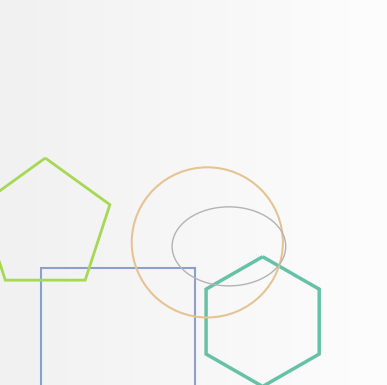[{"shape": "hexagon", "thickness": 2.5, "radius": 0.84, "center": [0.678, 0.165]}, {"shape": "square", "thickness": 1.5, "radius": 0.99, "center": [0.305, 0.106]}, {"shape": "pentagon", "thickness": 2, "radius": 0.88, "center": [0.117, 0.414]}, {"shape": "circle", "thickness": 1.5, "radius": 0.98, "center": [0.535, 0.37]}, {"shape": "oval", "thickness": 1, "radius": 0.73, "center": [0.591, 0.36]}]